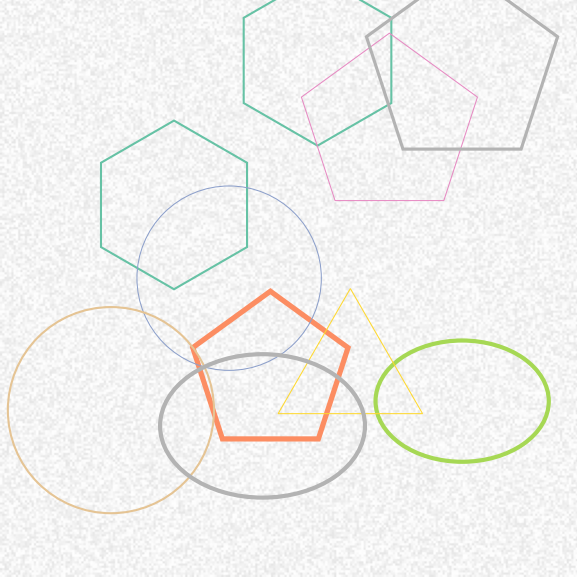[{"shape": "hexagon", "thickness": 1, "radius": 0.73, "center": [0.301, 0.644]}, {"shape": "hexagon", "thickness": 1, "radius": 0.74, "center": [0.55, 0.894]}, {"shape": "pentagon", "thickness": 2.5, "radius": 0.71, "center": [0.468, 0.353]}, {"shape": "circle", "thickness": 0.5, "radius": 0.8, "center": [0.397, 0.517]}, {"shape": "pentagon", "thickness": 0.5, "radius": 0.8, "center": [0.674, 0.781]}, {"shape": "oval", "thickness": 2, "radius": 0.75, "center": [0.8, 0.305]}, {"shape": "triangle", "thickness": 0.5, "radius": 0.72, "center": [0.607, 0.355]}, {"shape": "circle", "thickness": 1, "radius": 0.89, "center": [0.192, 0.289]}, {"shape": "oval", "thickness": 2, "radius": 0.89, "center": [0.455, 0.262]}, {"shape": "pentagon", "thickness": 1.5, "radius": 0.87, "center": [0.8, 0.882]}]